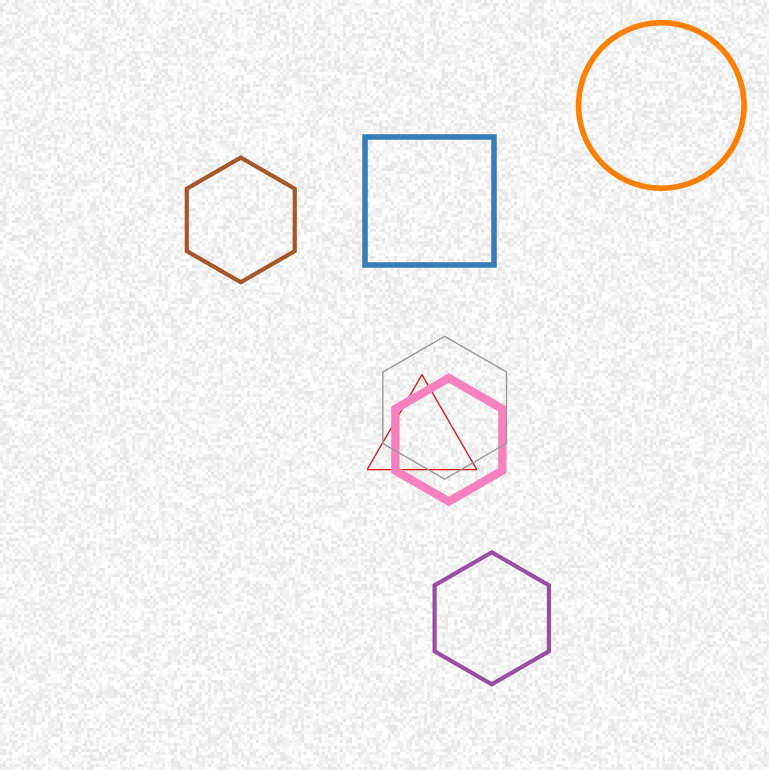[{"shape": "triangle", "thickness": 0.5, "radius": 0.41, "center": [0.548, 0.431]}, {"shape": "square", "thickness": 2, "radius": 0.42, "center": [0.558, 0.739]}, {"shape": "hexagon", "thickness": 1.5, "radius": 0.43, "center": [0.639, 0.197]}, {"shape": "circle", "thickness": 2, "radius": 0.54, "center": [0.859, 0.863]}, {"shape": "hexagon", "thickness": 1.5, "radius": 0.4, "center": [0.313, 0.714]}, {"shape": "hexagon", "thickness": 3, "radius": 0.4, "center": [0.583, 0.429]}, {"shape": "hexagon", "thickness": 0.5, "radius": 0.46, "center": [0.578, 0.47]}]